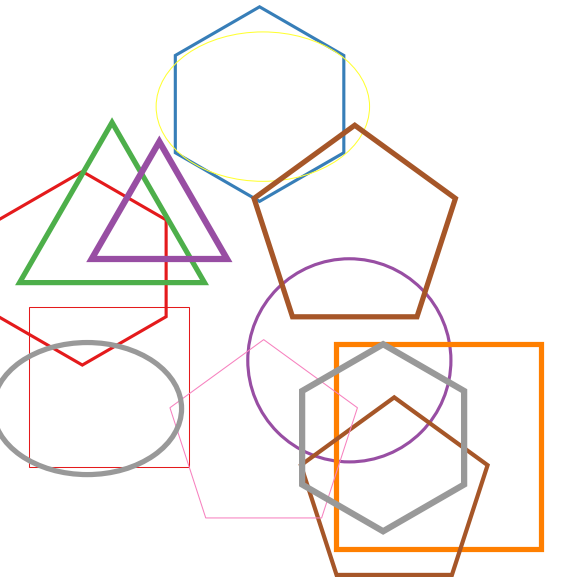[{"shape": "square", "thickness": 0.5, "radius": 0.69, "center": [0.189, 0.329]}, {"shape": "hexagon", "thickness": 1.5, "radius": 0.84, "center": [0.143, 0.535]}, {"shape": "hexagon", "thickness": 1.5, "radius": 0.84, "center": [0.449, 0.819]}, {"shape": "triangle", "thickness": 2.5, "radius": 0.92, "center": [0.194, 0.602]}, {"shape": "triangle", "thickness": 3, "radius": 0.68, "center": [0.276, 0.618]}, {"shape": "circle", "thickness": 1.5, "radius": 0.88, "center": [0.605, 0.375]}, {"shape": "square", "thickness": 2.5, "radius": 0.89, "center": [0.76, 0.227]}, {"shape": "oval", "thickness": 0.5, "radius": 0.92, "center": [0.455, 0.815]}, {"shape": "pentagon", "thickness": 2, "radius": 0.85, "center": [0.683, 0.141]}, {"shape": "pentagon", "thickness": 2.5, "radius": 0.92, "center": [0.614, 0.599]}, {"shape": "pentagon", "thickness": 0.5, "radius": 0.85, "center": [0.457, 0.24]}, {"shape": "hexagon", "thickness": 3, "radius": 0.81, "center": [0.663, 0.241]}, {"shape": "oval", "thickness": 2.5, "radius": 0.82, "center": [0.151, 0.292]}]